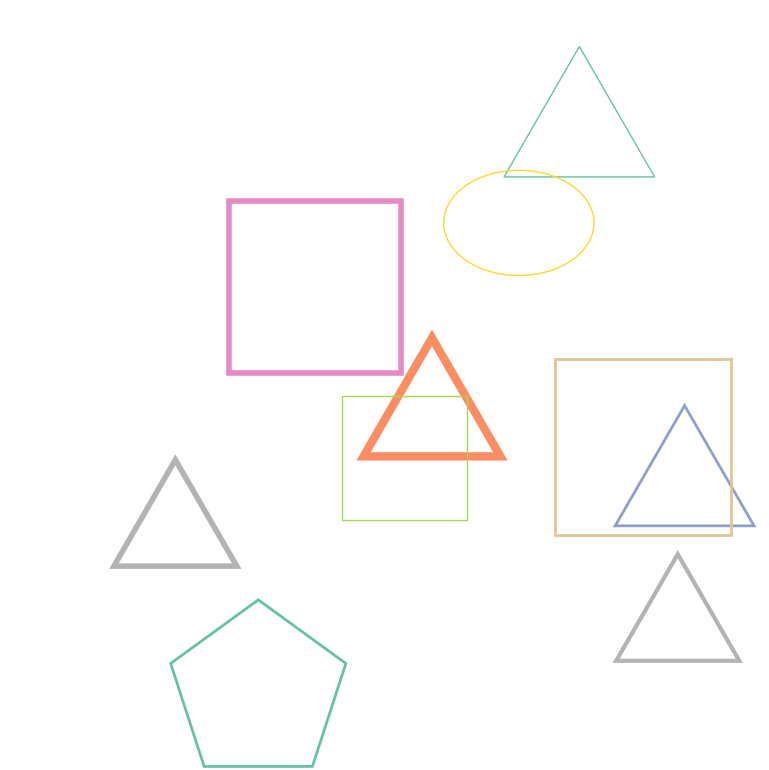[{"shape": "pentagon", "thickness": 1, "radius": 0.6, "center": [0.335, 0.101]}, {"shape": "triangle", "thickness": 0.5, "radius": 0.56, "center": [0.752, 0.827]}, {"shape": "triangle", "thickness": 3, "radius": 0.51, "center": [0.561, 0.459]}, {"shape": "triangle", "thickness": 1, "radius": 0.52, "center": [0.889, 0.369]}, {"shape": "square", "thickness": 2, "radius": 0.56, "center": [0.409, 0.628]}, {"shape": "square", "thickness": 0.5, "radius": 0.4, "center": [0.526, 0.405]}, {"shape": "oval", "thickness": 0.5, "radius": 0.49, "center": [0.674, 0.711]}, {"shape": "square", "thickness": 1, "radius": 0.57, "center": [0.835, 0.42]}, {"shape": "triangle", "thickness": 2, "radius": 0.46, "center": [0.228, 0.311]}, {"shape": "triangle", "thickness": 1.5, "radius": 0.46, "center": [0.88, 0.188]}]